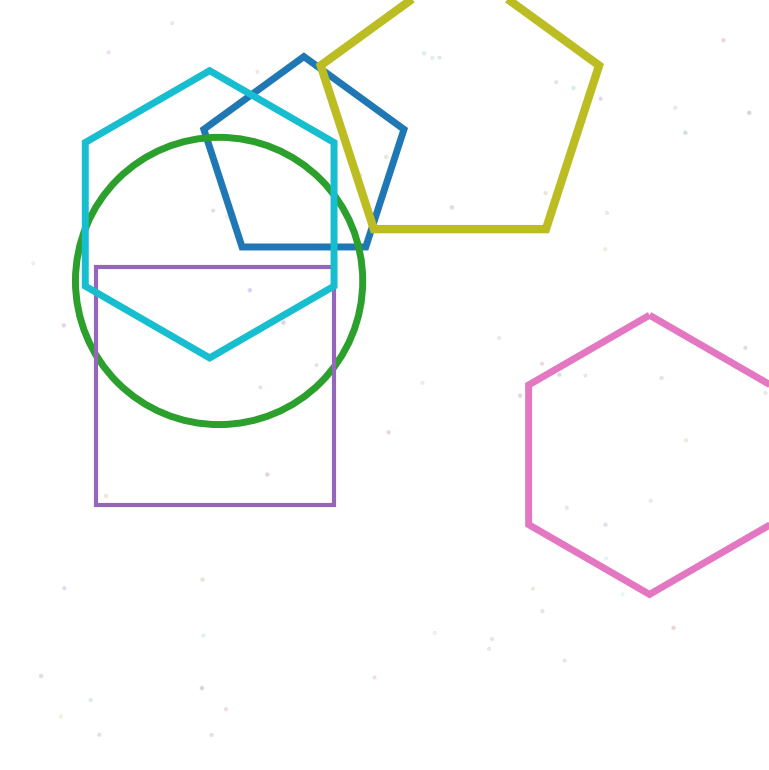[{"shape": "pentagon", "thickness": 2.5, "radius": 0.68, "center": [0.395, 0.79]}, {"shape": "circle", "thickness": 2.5, "radius": 0.93, "center": [0.285, 0.635]}, {"shape": "square", "thickness": 1.5, "radius": 0.77, "center": [0.28, 0.499]}, {"shape": "hexagon", "thickness": 2.5, "radius": 0.91, "center": [0.844, 0.409]}, {"shape": "pentagon", "thickness": 3, "radius": 0.95, "center": [0.597, 0.856]}, {"shape": "hexagon", "thickness": 2.5, "radius": 0.93, "center": [0.272, 0.722]}]